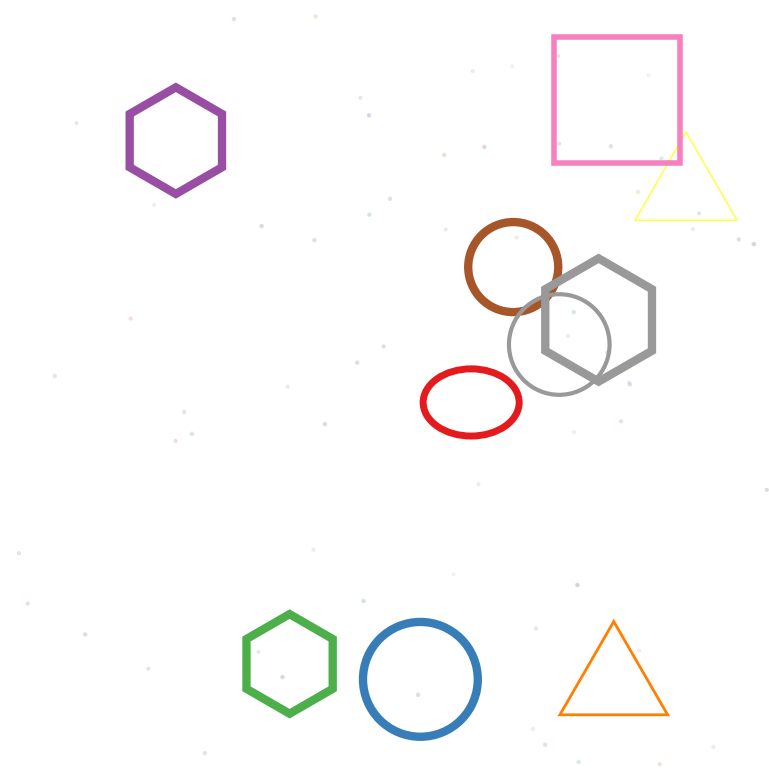[{"shape": "oval", "thickness": 2.5, "radius": 0.31, "center": [0.612, 0.477]}, {"shape": "circle", "thickness": 3, "radius": 0.37, "center": [0.546, 0.118]}, {"shape": "hexagon", "thickness": 3, "radius": 0.32, "center": [0.376, 0.138]}, {"shape": "hexagon", "thickness": 3, "radius": 0.35, "center": [0.228, 0.817]}, {"shape": "triangle", "thickness": 1, "radius": 0.4, "center": [0.797, 0.112]}, {"shape": "triangle", "thickness": 0.5, "radius": 0.38, "center": [0.891, 0.752]}, {"shape": "circle", "thickness": 3, "radius": 0.29, "center": [0.667, 0.653]}, {"shape": "square", "thickness": 2, "radius": 0.41, "center": [0.801, 0.87]}, {"shape": "circle", "thickness": 1.5, "radius": 0.33, "center": [0.726, 0.553]}, {"shape": "hexagon", "thickness": 3, "radius": 0.4, "center": [0.777, 0.584]}]